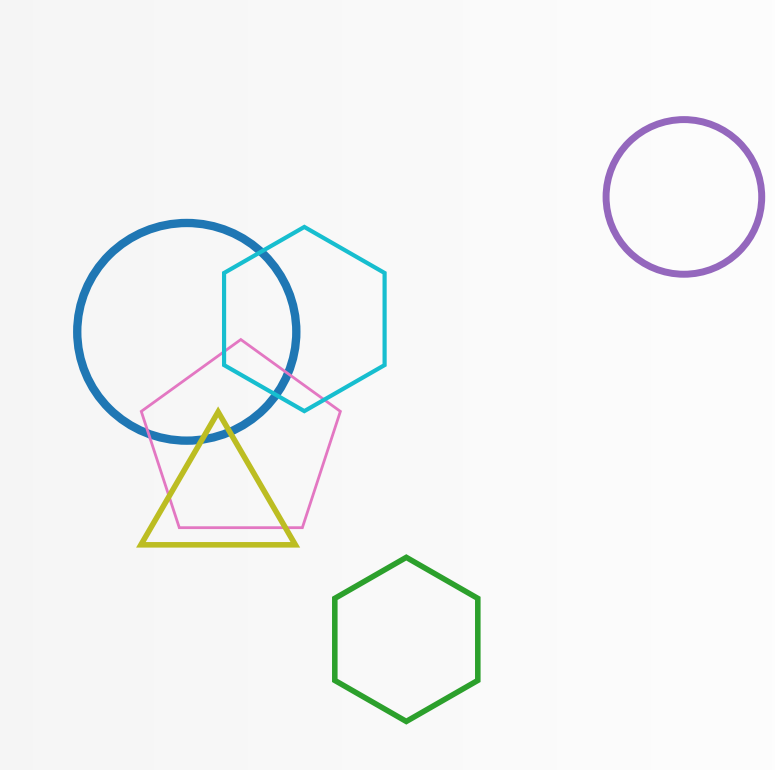[{"shape": "circle", "thickness": 3, "radius": 0.71, "center": [0.241, 0.569]}, {"shape": "hexagon", "thickness": 2, "radius": 0.53, "center": [0.524, 0.17]}, {"shape": "circle", "thickness": 2.5, "radius": 0.5, "center": [0.882, 0.744]}, {"shape": "pentagon", "thickness": 1, "radius": 0.68, "center": [0.311, 0.424]}, {"shape": "triangle", "thickness": 2, "radius": 0.58, "center": [0.281, 0.35]}, {"shape": "hexagon", "thickness": 1.5, "radius": 0.6, "center": [0.393, 0.586]}]